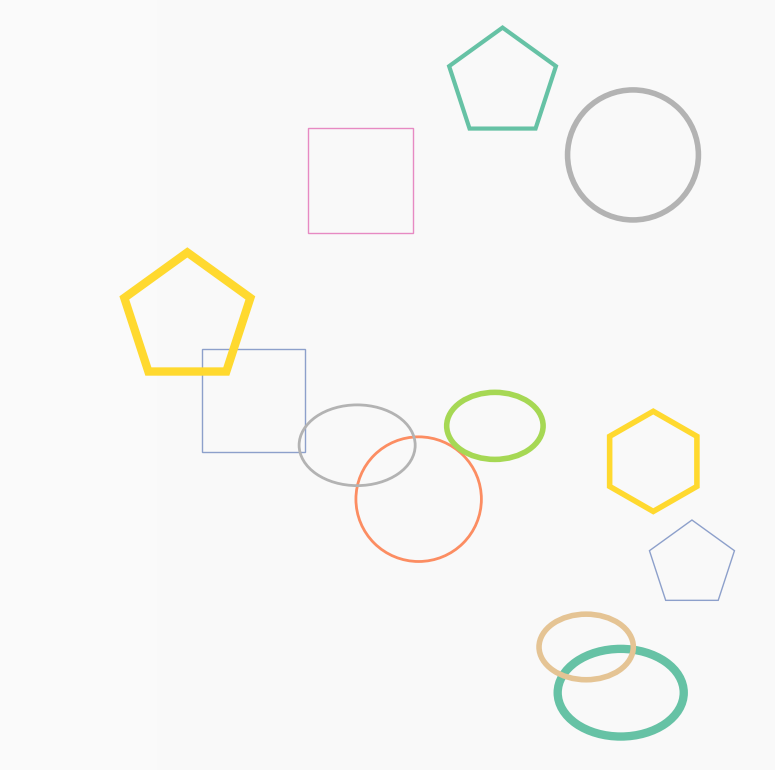[{"shape": "pentagon", "thickness": 1.5, "radius": 0.36, "center": [0.648, 0.892]}, {"shape": "oval", "thickness": 3, "radius": 0.41, "center": [0.801, 0.1]}, {"shape": "circle", "thickness": 1, "radius": 0.4, "center": [0.54, 0.352]}, {"shape": "pentagon", "thickness": 0.5, "radius": 0.29, "center": [0.893, 0.267]}, {"shape": "square", "thickness": 0.5, "radius": 0.33, "center": [0.327, 0.48]}, {"shape": "square", "thickness": 0.5, "radius": 0.34, "center": [0.465, 0.765]}, {"shape": "oval", "thickness": 2, "radius": 0.31, "center": [0.639, 0.447]}, {"shape": "pentagon", "thickness": 3, "radius": 0.43, "center": [0.242, 0.587]}, {"shape": "hexagon", "thickness": 2, "radius": 0.33, "center": [0.843, 0.401]}, {"shape": "oval", "thickness": 2, "radius": 0.3, "center": [0.756, 0.16]}, {"shape": "oval", "thickness": 1, "radius": 0.37, "center": [0.461, 0.422]}, {"shape": "circle", "thickness": 2, "radius": 0.42, "center": [0.817, 0.799]}]